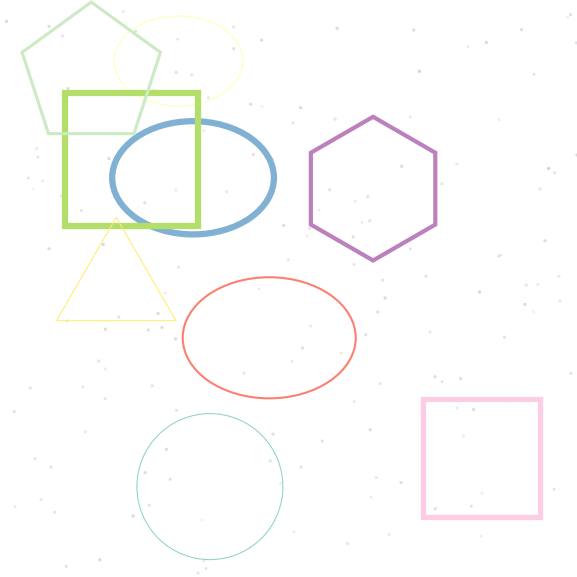[{"shape": "circle", "thickness": 0.5, "radius": 0.63, "center": [0.363, 0.156]}, {"shape": "oval", "thickness": 0.5, "radius": 0.56, "center": [0.309, 0.893]}, {"shape": "oval", "thickness": 1, "radius": 0.75, "center": [0.466, 0.414]}, {"shape": "oval", "thickness": 3, "radius": 0.7, "center": [0.334, 0.691]}, {"shape": "square", "thickness": 3, "radius": 0.57, "center": [0.228, 0.723]}, {"shape": "square", "thickness": 2.5, "radius": 0.51, "center": [0.834, 0.206]}, {"shape": "hexagon", "thickness": 2, "radius": 0.62, "center": [0.646, 0.672]}, {"shape": "pentagon", "thickness": 1.5, "radius": 0.63, "center": [0.158, 0.87]}, {"shape": "triangle", "thickness": 0.5, "radius": 0.6, "center": [0.201, 0.503]}]